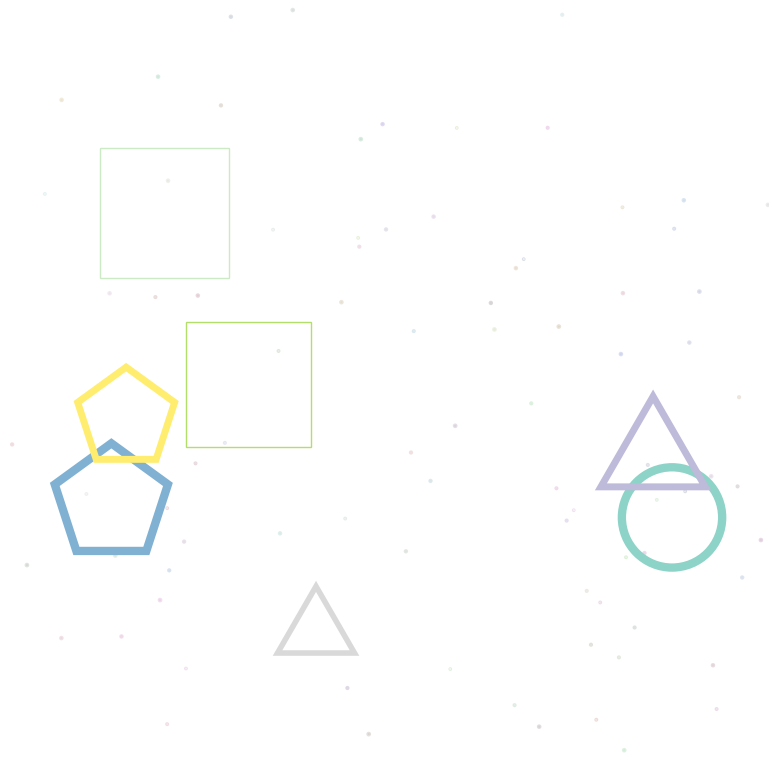[{"shape": "circle", "thickness": 3, "radius": 0.33, "center": [0.873, 0.328]}, {"shape": "triangle", "thickness": 2.5, "radius": 0.39, "center": [0.848, 0.407]}, {"shape": "pentagon", "thickness": 3, "radius": 0.39, "center": [0.145, 0.347]}, {"shape": "square", "thickness": 0.5, "radius": 0.41, "center": [0.323, 0.501]}, {"shape": "triangle", "thickness": 2, "radius": 0.29, "center": [0.41, 0.181]}, {"shape": "square", "thickness": 0.5, "radius": 0.42, "center": [0.213, 0.723]}, {"shape": "pentagon", "thickness": 2.5, "radius": 0.33, "center": [0.164, 0.457]}]